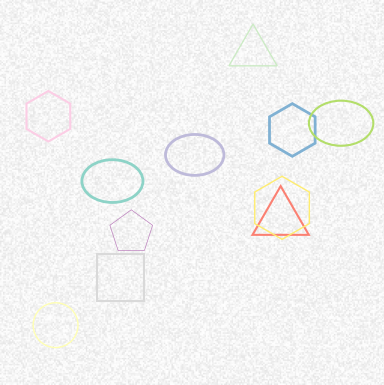[{"shape": "oval", "thickness": 2, "radius": 0.4, "center": [0.292, 0.53]}, {"shape": "circle", "thickness": 1, "radius": 0.29, "center": [0.144, 0.155]}, {"shape": "oval", "thickness": 2, "radius": 0.38, "center": [0.506, 0.598]}, {"shape": "triangle", "thickness": 1.5, "radius": 0.42, "center": [0.729, 0.432]}, {"shape": "hexagon", "thickness": 2, "radius": 0.34, "center": [0.759, 0.662]}, {"shape": "oval", "thickness": 1.5, "radius": 0.42, "center": [0.886, 0.68]}, {"shape": "hexagon", "thickness": 1.5, "radius": 0.33, "center": [0.126, 0.698]}, {"shape": "square", "thickness": 1.5, "radius": 0.31, "center": [0.313, 0.28]}, {"shape": "pentagon", "thickness": 0.5, "radius": 0.29, "center": [0.341, 0.397]}, {"shape": "triangle", "thickness": 1, "radius": 0.36, "center": [0.657, 0.865]}, {"shape": "hexagon", "thickness": 1, "radius": 0.41, "center": [0.733, 0.46]}]